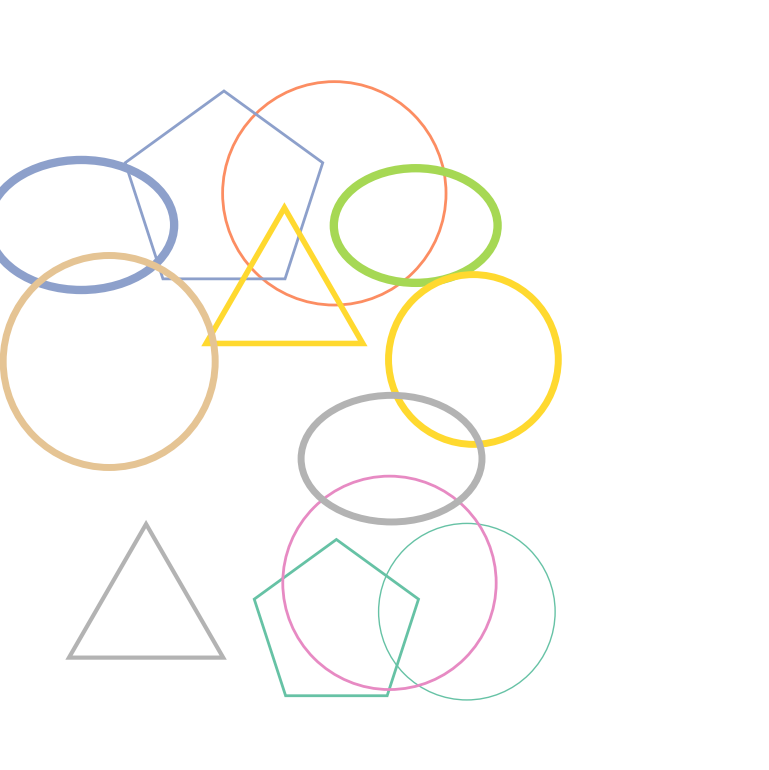[{"shape": "circle", "thickness": 0.5, "radius": 0.57, "center": [0.606, 0.206]}, {"shape": "pentagon", "thickness": 1, "radius": 0.56, "center": [0.437, 0.187]}, {"shape": "circle", "thickness": 1, "radius": 0.73, "center": [0.434, 0.749]}, {"shape": "oval", "thickness": 3, "radius": 0.6, "center": [0.106, 0.708]}, {"shape": "pentagon", "thickness": 1, "radius": 0.67, "center": [0.291, 0.747]}, {"shape": "circle", "thickness": 1, "radius": 0.69, "center": [0.506, 0.243]}, {"shape": "oval", "thickness": 3, "radius": 0.53, "center": [0.54, 0.707]}, {"shape": "triangle", "thickness": 2, "radius": 0.59, "center": [0.369, 0.613]}, {"shape": "circle", "thickness": 2.5, "radius": 0.55, "center": [0.615, 0.533]}, {"shape": "circle", "thickness": 2.5, "radius": 0.69, "center": [0.142, 0.531]}, {"shape": "oval", "thickness": 2.5, "radius": 0.59, "center": [0.509, 0.404]}, {"shape": "triangle", "thickness": 1.5, "radius": 0.58, "center": [0.19, 0.204]}]